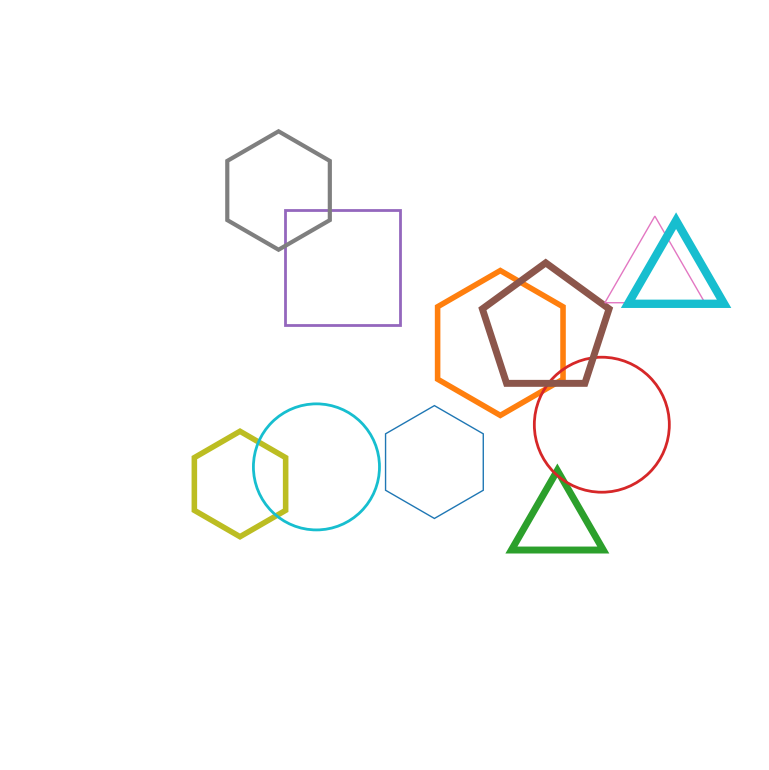[{"shape": "hexagon", "thickness": 0.5, "radius": 0.37, "center": [0.564, 0.4]}, {"shape": "hexagon", "thickness": 2, "radius": 0.47, "center": [0.65, 0.555]}, {"shape": "triangle", "thickness": 2.5, "radius": 0.34, "center": [0.724, 0.32]}, {"shape": "circle", "thickness": 1, "radius": 0.44, "center": [0.782, 0.448]}, {"shape": "square", "thickness": 1, "radius": 0.38, "center": [0.445, 0.653]}, {"shape": "pentagon", "thickness": 2.5, "radius": 0.43, "center": [0.709, 0.572]}, {"shape": "triangle", "thickness": 0.5, "radius": 0.37, "center": [0.85, 0.644]}, {"shape": "hexagon", "thickness": 1.5, "radius": 0.38, "center": [0.362, 0.753]}, {"shape": "hexagon", "thickness": 2, "radius": 0.34, "center": [0.312, 0.371]}, {"shape": "triangle", "thickness": 3, "radius": 0.36, "center": [0.878, 0.641]}, {"shape": "circle", "thickness": 1, "radius": 0.41, "center": [0.411, 0.394]}]